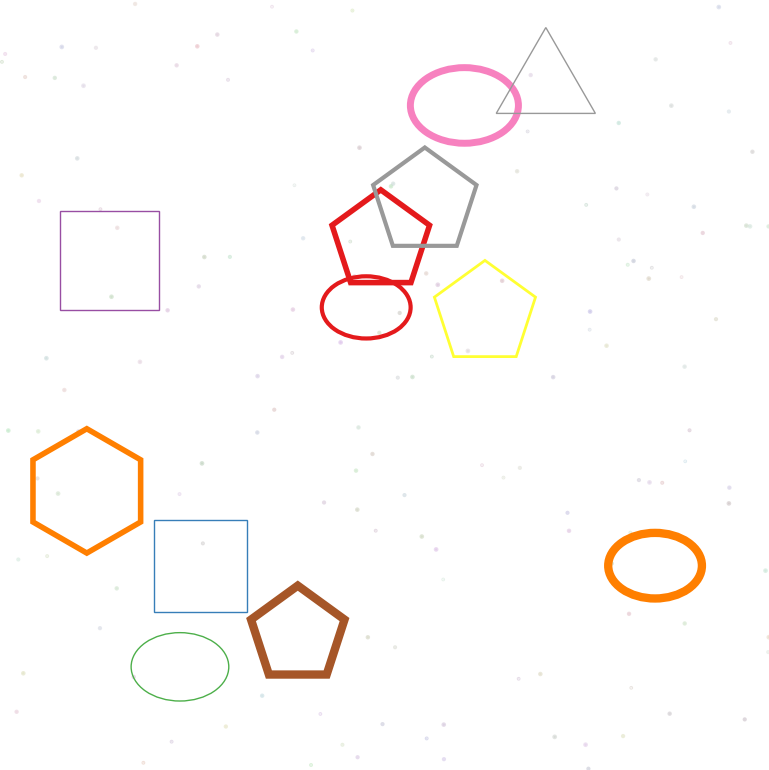[{"shape": "oval", "thickness": 1.5, "radius": 0.29, "center": [0.476, 0.601]}, {"shape": "pentagon", "thickness": 2, "radius": 0.33, "center": [0.495, 0.687]}, {"shape": "square", "thickness": 0.5, "radius": 0.3, "center": [0.26, 0.265]}, {"shape": "oval", "thickness": 0.5, "radius": 0.32, "center": [0.234, 0.134]}, {"shape": "square", "thickness": 0.5, "radius": 0.32, "center": [0.142, 0.662]}, {"shape": "hexagon", "thickness": 2, "radius": 0.4, "center": [0.113, 0.362]}, {"shape": "oval", "thickness": 3, "radius": 0.3, "center": [0.851, 0.265]}, {"shape": "pentagon", "thickness": 1, "radius": 0.35, "center": [0.63, 0.593]}, {"shape": "pentagon", "thickness": 3, "radius": 0.32, "center": [0.387, 0.176]}, {"shape": "oval", "thickness": 2.5, "radius": 0.35, "center": [0.603, 0.863]}, {"shape": "triangle", "thickness": 0.5, "radius": 0.37, "center": [0.709, 0.89]}, {"shape": "pentagon", "thickness": 1.5, "radius": 0.35, "center": [0.552, 0.738]}]